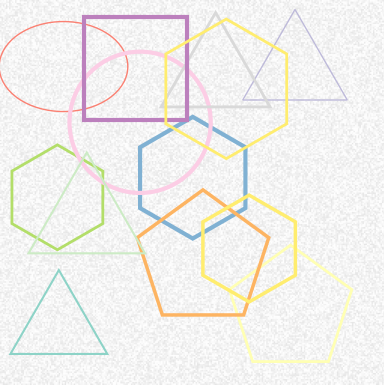[{"shape": "triangle", "thickness": 1.5, "radius": 0.73, "center": [0.153, 0.153]}, {"shape": "pentagon", "thickness": 2, "radius": 0.84, "center": [0.755, 0.196]}, {"shape": "triangle", "thickness": 1, "radius": 0.78, "center": [0.766, 0.819]}, {"shape": "oval", "thickness": 1, "radius": 0.83, "center": [0.165, 0.827]}, {"shape": "hexagon", "thickness": 3, "radius": 0.79, "center": [0.501, 0.538]}, {"shape": "pentagon", "thickness": 2.5, "radius": 0.9, "center": [0.527, 0.327]}, {"shape": "hexagon", "thickness": 2, "radius": 0.68, "center": [0.149, 0.487]}, {"shape": "circle", "thickness": 3, "radius": 0.92, "center": [0.364, 0.682]}, {"shape": "triangle", "thickness": 2, "radius": 0.82, "center": [0.56, 0.804]}, {"shape": "square", "thickness": 3, "radius": 0.67, "center": [0.352, 0.823]}, {"shape": "triangle", "thickness": 1.5, "radius": 0.87, "center": [0.225, 0.429]}, {"shape": "hexagon", "thickness": 2, "radius": 0.91, "center": [0.588, 0.769]}, {"shape": "hexagon", "thickness": 2.5, "radius": 0.69, "center": [0.647, 0.354]}]